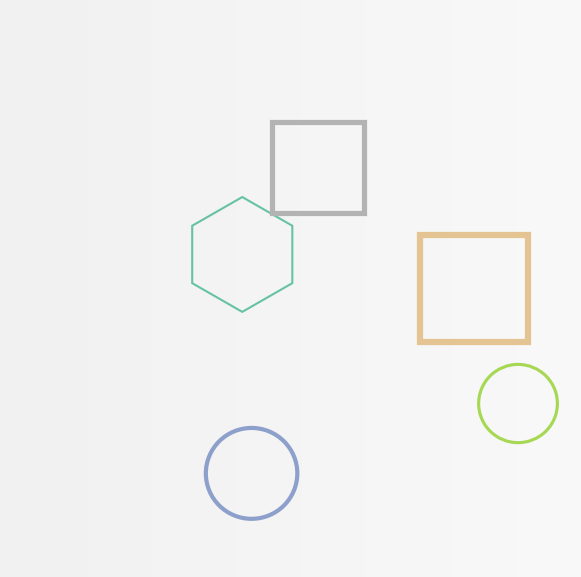[{"shape": "hexagon", "thickness": 1, "radius": 0.5, "center": [0.417, 0.559]}, {"shape": "circle", "thickness": 2, "radius": 0.39, "center": [0.433, 0.179]}, {"shape": "circle", "thickness": 1.5, "radius": 0.34, "center": [0.891, 0.3]}, {"shape": "square", "thickness": 3, "radius": 0.46, "center": [0.815, 0.499]}, {"shape": "square", "thickness": 2.5, "radius": 0.39, "center": [0.548, 0.71]}]